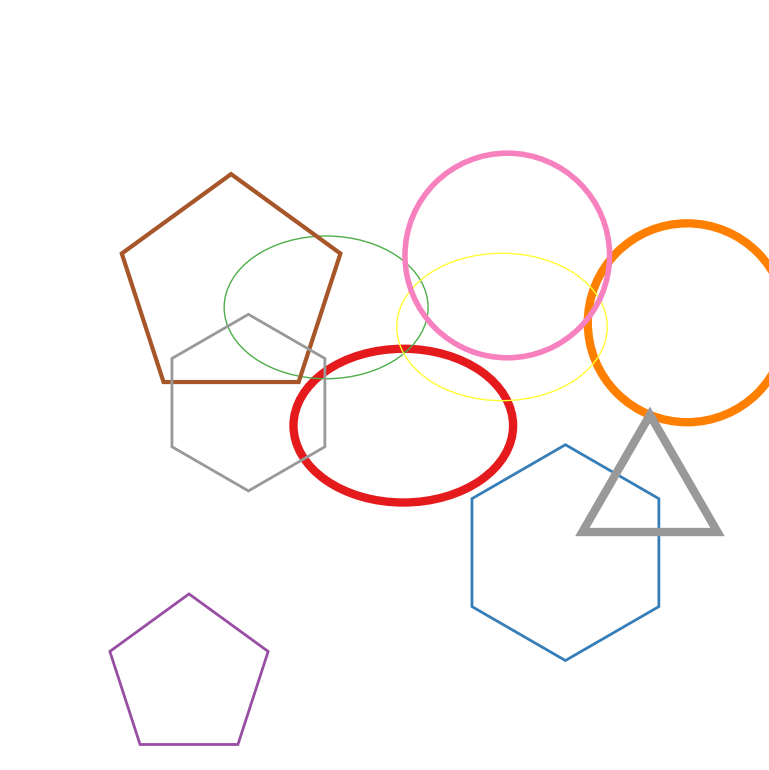[{"shape": "oval", "thickness": 3, "radius": 0.71, "center": [0.524, 0.447]}, {"shape": "hexagon", "thickness": 1, "radius": 0.7, "center": [0.734, 0.282]}, {"shape": "oval", "thickness": 0.5, "radius": 0.66, "center": [0.424, 0.601]}, {"shape": "pentagon", "thickness": 1, "radius": 0.54, "center": [0.245, 0.121]}, {"shape": "circle", "thickness": 3, "radius": 0.65, "center": [0.893, 0.581]}, {"shape": "oval", "thickness": 0.5, "radius": 0.68, "center": [0.652, 0.575]}, {"shape": "pentagon", "thickness": 1.5, "radius": 0.75, "center": [0.3, 0.625]}, {"shape": "circle", "thickness": 2, "radius": 0.66, "center": [0.659, 0.668]}, {"shape": "triangle", "thickness": 3, "radius": 0.51, "center": [0.844, 0.36]}, {"shape": "hexagon", "thickness": 1, "radius": 0.57, "center": [0.323, 0.477]}]